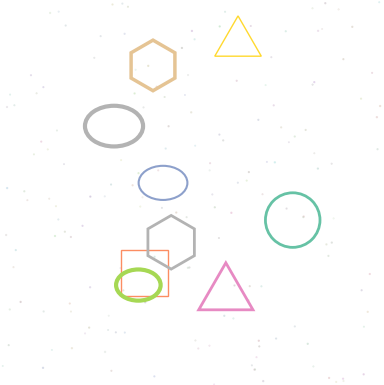[{"shape": "circle", "thickness": 2, "radius": 0.35, "center": [0.76, 0.428]}, {"shape": "square", "thickness": 1, "radius": 0.3, "center": [0.375, 0.29]}, {"shape": "oval", "thickness": 1.5, "radius": 0.32, "center": [0.423, 0.525]}, {"shape": "triangle", "thickness": 2, "radius": 0.41, "center": [0.587, 0.236]}, {"shape": "oval", "thickness": 3, "radius": 0.29, "center": [0.359, 0.26]}, {"shape": "triangle", "thickness": 1, "radius": 0.35, "center": [0.618, 0.889]}, {"shape": "hexagon", "thickness": 2.5, "radius": 0.33, "center": [0.397, 0.83]}, {"shape": "oval", "thickness": 3, "radius": 0.38, "center": [0.296, 0.672]}, {"shape": "hexagon", "thickness": 2, "radius": 0.35, "center": [0.445, 0.371]}]